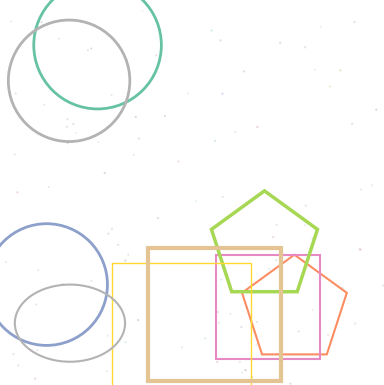[{"shape": "circle", "thickness": 2, "radius": 0.83, "center": [0.253, 0.883]}, {"shape": "pentagon", "thickness": 1.5, "radius": 0.72, "center": [0.765, 0.195]}, {"shape": "circle", "thickness": 2, "radius": 0.79, "center": [0.121, 0.261]}, {"shape": "square", "thickness": 1.5, "radius": 0.68, "center": [0.696, 0.202]}, {"shape": "pentagon", "thickness": 2.5, "radius": 0.72, "center": [0.687, 0.359]}, {"shape": "square", "thickness": 1, "radius": 0.91, "center": [0.472, 0.136]}, {"shape": "square", "thickness": 3, "radius": 0.86, "center": [0.557, 0.183]}, {"shape": "oval", "thickness": 1.5, "radius": 0.72, "center": [0.182, 0.161]}, {"shape": "circle", "thickness": 2, "radius": 0.79, "center": [0.179, 0.79]}]